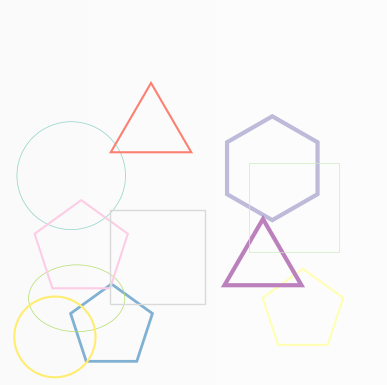[{"shape": "circle", "thickness": 0.5, "radius": 0.7, "center": [0.184, 0.544]}, {"shape": "pentagon", "thickness": 1.5, "radius": 0.55, "center": [0.782, 0.193]}, {"shape": "hexagon", "thickness": 3, "radius": 0.67, "center": [0.703, 0.563]}, {"shape": "triangle", "thickness": 1.5, "radius": 0.6, "center": [0.39, 0.664]}, {"shape": "pentagon", "thickness": 2, "radius": 0.56, "center": [0.288, 0.151]}, {"shape": "oval", "thickness": 0.5, "radius": 0.62, "center": [0.198, 0.225]}, {"shape": "pentagon", "thickness": 1.5, "radius": 0.63, "center": [0.21, 0.354]}, {"shape": "square", "thickness": 1, "radius": 0.61, "center": [0.406, 0.332]}, {"shape": "triangle", "thickness": 3, "radius": 0.57, "center": [0.679, 0.316]}, {"shape": "square", "thickness": 0.5, "radius": 0.58, "center": [0.758, 0.461]}, {"shape": "circle", "thickness": 1.5, "radius": 0.52, "center": [0.142, 0.125]}]